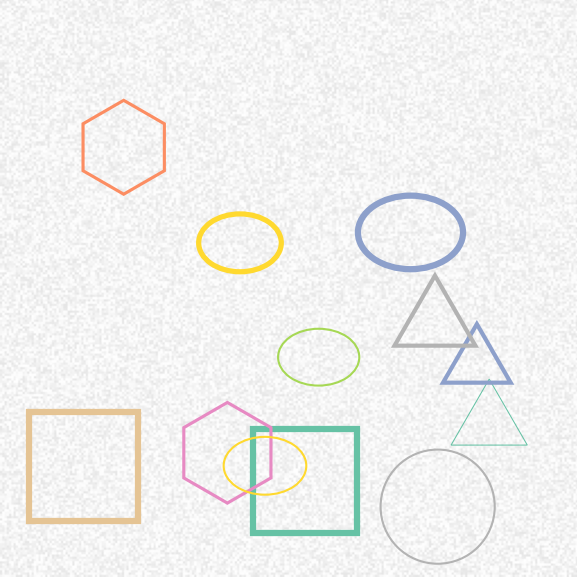[{"shape": "triangle", "thickness": 0.5, "radius": 0.38, "center": [0.847, 0.267]}, {"shape": "square", "thickness": 3, "radius": 0.45, "center": [0.527, 0.166]}, {"shape": "hexagon", "thickness": 1.5, "radius": 0.41, "center": [0.214, 0.744]}, {"shape": "oval", "thickness": 3, "radius": 0.45, "center": [0.711, 0.597]}, {"shape": "triangle", "thickness": 2, "radius": 0.34, "center": [0.826, 0.37]}, {"shape": "hexagon", "thickness": 1.5, "radius": 0.44, "center": [0.394, 0.215]}, {"shape": "oval", "thickness": 1, "radius": 0.35, "center": [0.552, 0.381]}, {"shape": "oval", "thickness": 1, "radius": 0.36, "center": [0.459, 0.193]}, {"shape": "oval", "thickness": 2.5, "radius": 0.36, "center": [0.416, 0.579]}, {"shape": "square", "thickness": 3, "radius": 0.47, "center": [0.144, 0.191]}, {"shape": "triangle", "thickness": 2, "radius": 0.4, "center": [0.753, 0.441]}, {"shape": "circle", "thickness": 1, "radius": 0.49, "center": [0.758, 0.122]}]